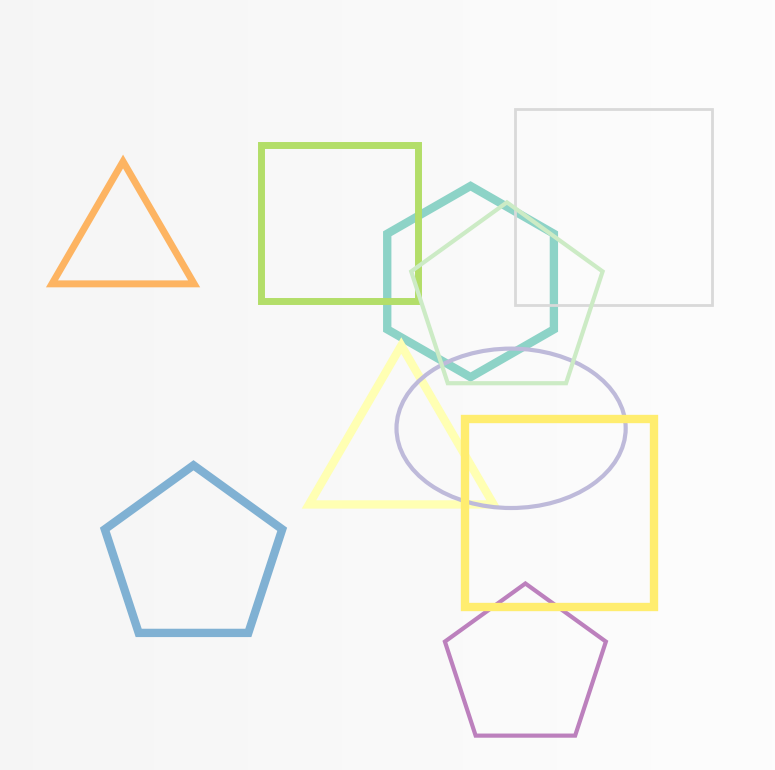[{"shape": "hexagon", "thickness": 3, "radius": 0.62, "center": [0.607, 0.634]}, {"shape": "triangle", "thickness": 3, "radius": 0.69, "center": [0.518, 0.414]}, {"shape": "oval", "thickness": 1.5, "radius": 0.74, "center": [0.659, 0.444]}, {"shape": "pentagon", "thickness": 3, "radius": 0.6, "center": [0.25, 0.275]}, {"shape": "triangle", "thickness": 2.5, "radius": 0.53, "center": [0.159, 0.684]}, {"shape": "square", "thickness": 2.5, "radius": 0.51, "center": [0.439, 0.711]}, {"shape": "square", "thickness": 1, "radius": 0.64, "center": [0.791, 0.731]}, {"shape": "pentagon", "thickness": 1.5, "radius": 0.55, "center": [0.678, 0.133]}, {"shape": "pentagon", "thickness": 1.5, "radius": 0.65, "center": [0.654, 0.607]}, {"shape": "square", "thickness": 3, "radius": 0.61, "center": [0.722, 0.334]}]